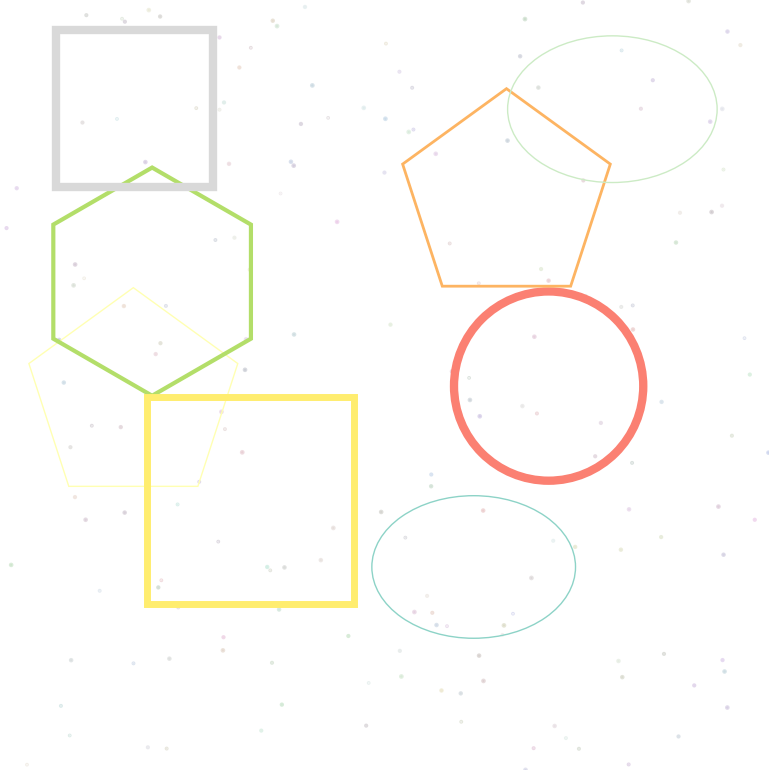[{"shape": "oval", "thickness": 0.5, "radius": 0.66, "center": [0.615, 0.264]}, {"shape": "pentagon", "thickness": 0.5, "radius": 0.71, "center": [0.173, 0.484]}, {"shape": "circle", "thickness": 3, "radius": 0.61, "center": [0.713, 0.499]}, {"shape": "pentagon", "thickness": 1, "radius": 0.71, "center": [0.658, 0.743]}, {"shape": "hexagon", "thickness": 1.5, "radius": 0.74, "center": [0.198, 0.634]}, {"shape": "square", "thickness": 3, "radius": 0.51, "center": [0.174, 0.859]}, {"shape": "oval", "thickness": 0.5, "radius": 0.68, "center": [0.795, 0.858]}, {"shape": "square", "thickness": 2.5, "radius": 0.67, "center": [0.325, 0.35]}]